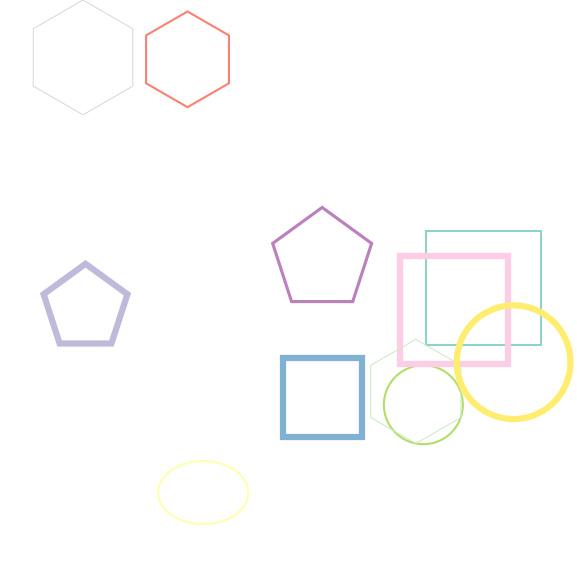[{"shape": "square", "thickness": 1, "radius": 0.5, "center": [0.837, 0.5]}, {"shape": "oval", "thickness": 1, "radius": 0.39, "center": [0.352, 0.146]}, {"shape": "pentagon", "thickness": 3, "radius": 0.38, "center": [0.148, 0.466]}, {"shape": "hexagon", "thickness": 1, "radius": 0.41, "center": [0.325, 0.896]}, {"shape": "square", "thickness": 3, "radius": 0.34, "center": [0.559, 0.311]}, {"shape": "circle", "thickness": 1, "radius": 0.34, "center": [0.733, 0.298]}, {"shape": "square", "thickness": 3, "radius": 0.47, "center": [0.786, 0.462]}, {"shape": "hexagon", "thickness": 0.5, "radius": 0.5, "center": [0.144, 0.9]}, {"shape": "pentagon", "thickness": 1.5, "radius": 0.45, "center": [0.558, 0.55]}, {"shape": "hexagon", "thickness": 0.5, "radius": 0.45, "center": [0.72, 0.321]}, {"shape": "circle", "thickness": 3, "radius": 0.49, "center": [0.889, 0.372]}]